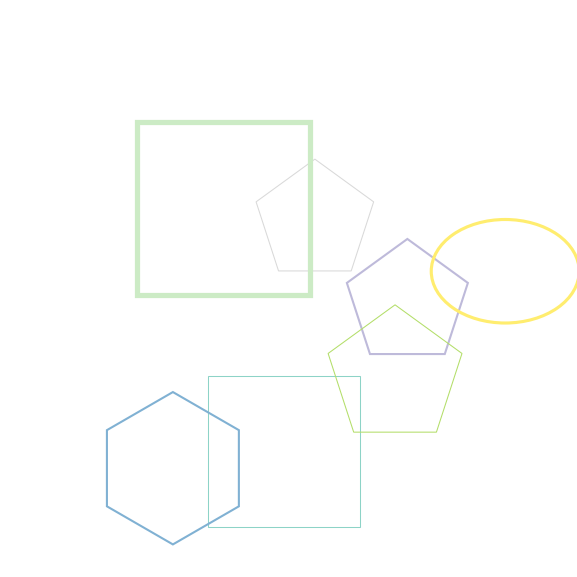[{"shape": "square", "thickness": 0.5, "radius": 0.66, "center": [0.492, 0.217]}, {"shape": "pentagon", "thickness": 1, "radius": 0.55, "center": [0.705, 0.475]}, {"shape": "hexagon", "thickness": 1, "radius": 0.66, "center": [0.299, 0.188]}, {"shape": "pentagon", "thickness": 0.5, "radius": 0.61, "center": [0.684, 0.349]}, {"shape": "pentagon", "thickness": 0.5, "radius": 0.54, "center": [0.545, 0.617]}, {"shape": "square", "thickness": 2.5, "radius": 0.75, "center": [0.386, 0.637]}, {"shape": "oval", "thickness": 1.5, "radius": 0.64, "center": [0.875, 0.529]}]